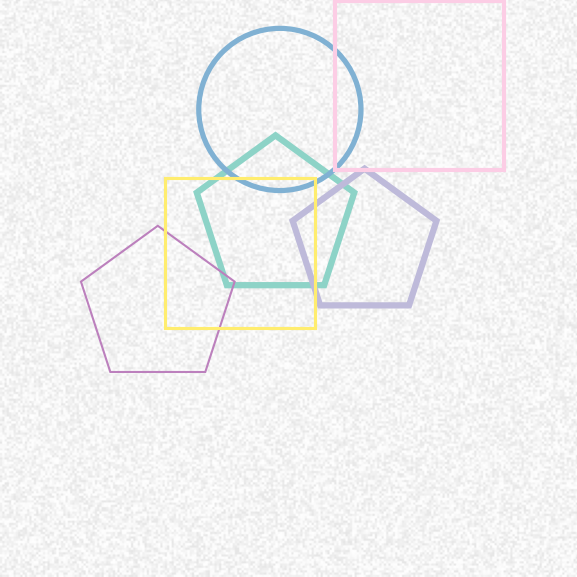[{"shape": "pentagon", "thickness": 3, "radius": 0.72, "center": [0.477, 0.621]}, {"shape": "pentagon", "thickness": 3, "radius": 0.65, "center": [0.631, 0.576]}, {"shape": "circle", "thickness": 2.5, "radius": 0.7, "center": [0.485, 0.81]}, {"shape": "square", "thickness": 2, "radius": 0.73, "center": [0.726, 0.852]}, {"shape": "pentagon", "thickness": 1, "radius": 0.7, "center": [0.273, 0.468]}, {"shape": "square", "thickness": 1.5, "radius": 0.65, "center": [0.416, 0.561]}]